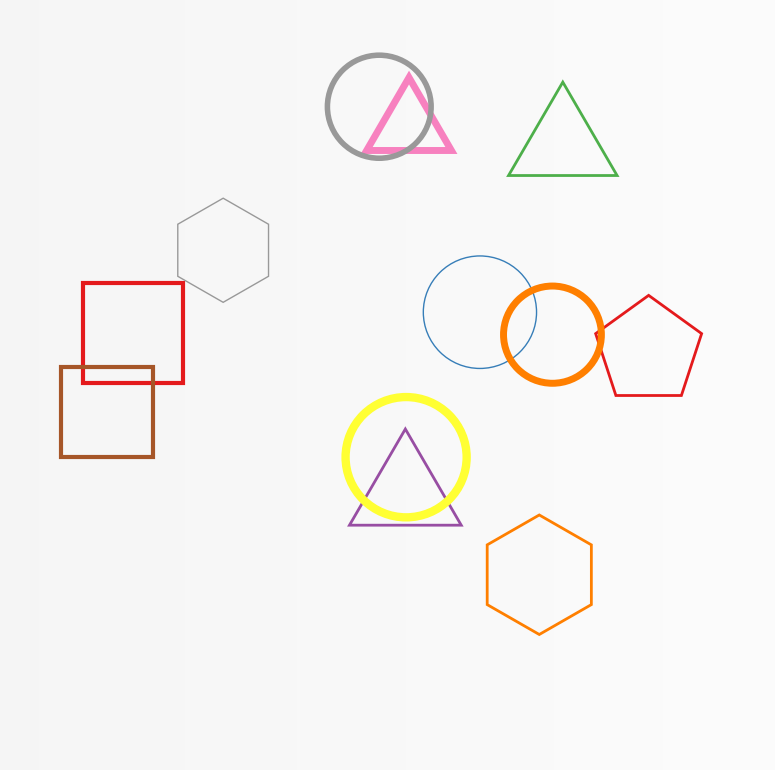[{"shape": "pentagon", "thickness": 1, "radius": 0.36, "center": [0.837, 0.545]}, {"shape": "square", "thickness": 1.5, "radius": 0.32, "center": [0.172, 0.568]}, {"shape": "circle", "thickness": 0.5, "radius": 0.37, "center": [0.619, 0.595]}, {"shape": "triangle", "thickness": 1, "radius": 0.4, "center": [0.726, 0.812]}, {"shape": "triangle", "thickness": 1, "radius": 0.42, "center": [0.523, 0.36]}, {"shape": "circle", "thickness": 2.5, "radius": 0.32, "center": [0.713, 0.565]}, {"shape": "hexagon", "thickness": 1, "radius": 0.39, "center": [0.696, 0.254]}, {"shape": "circle", "thickness": 3, "radius": 0.39, "center": [0.524, 0.406]}, {"shape": "square", "thickness": 1.5, "radius": 0.29, "center": [0.138, 0.465]}, {"shape": "triangle", "thickness": 2.5, "radius": 0.32, "center": [0.528, 0.836]}, {"shape": "hexagon", "thickness": 0.5, "radius": 0.34, "center": [0.288, 0.675]}, {"shape": "circle", "thickness": 2, "radius": 0.33, "center": [0.489, 0.861]}]